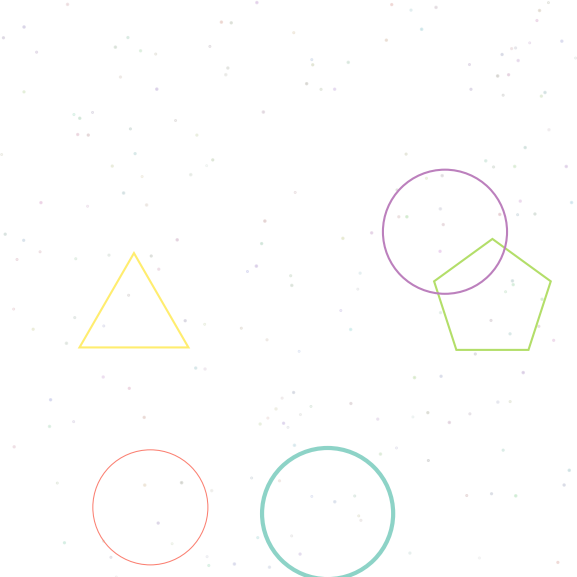[{"shape": "circle", "thickness": 2, "radius": 0.57, "center": [0.567, 0.11]}, {"shape": "circle", "thickness": 0.5, "radius": 0.5, "center": [0.26, 0.121]}, {"shape": "pentagon", "thickness": 1, "radius": 0.53, "center": [0.853, 0.479]}, {"shape": "circle", "thickness": 1, "radius": 0.54, "center": [0.771, 0.598]}, {"shape": "triangle", "thickness": 1, "radius": 0.54, "center": [0.232, 0.452]}]